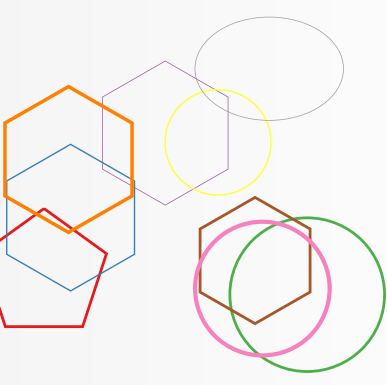[{"shape": "pentagon", "thickness": 2, "radius": 0.85, "center": [0.114, 0.289]}, {"shape": "hexagon", "thickness": 1, "radius": 0.95, "center": [0.182, 0.435]}, {"shape": "circle", "thickness": 2, "radius": 1.0, "center": [0.793, 0.235]}, {"shape": "hexagon", "thickness": 0.5, "radius": 0.94, "center": [0.426, 0.654]}, {"shape": "hexagon", "thickness": 2.5, "radius": 0.95, "center": [0.177, 0.586]}, {"shape": "circle", "thickness": 1, "radius": 0.68, "center": [0.563, 0.63]}, {"shape": "hexagon", "thickness": 2, "radius": 0.82, "center": [0.658, 0.323]}, {"shape": "circle", "thickness": 3, "radius": 0.87, "center": [0.677, 0.25]}, {"shape": "oval", "thickness": 0.5, "radius": 0.96, "center": [0.695, 0.822]}]